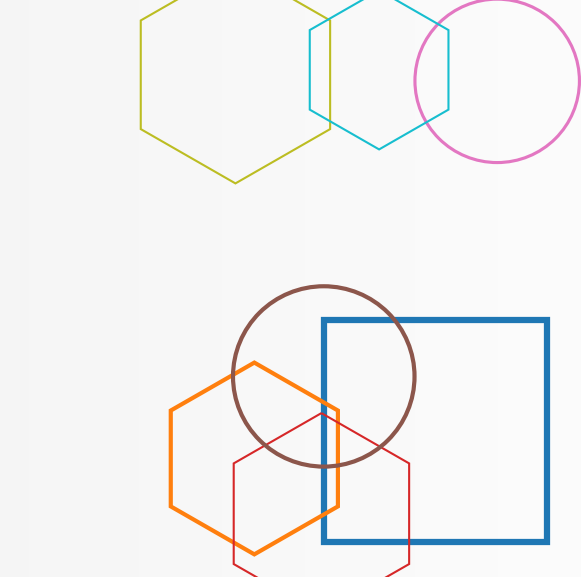[{"shape": "square", "thickness": 3, "radius": 0.96, "center": [0.75, 0.253]}, {"shape": "hexagon", "thickness": 2, "radius": 0.83, "center": [0.438, 0.205]}, {"shape": "hexagon", "thickness": 1, "radius": 0.87, "center": [0.553, 0.11]}, {"shape": "circle", "thickness": 2, "radius": 0.78, "center": [0.557, 0.347]}, {"shape": "circle", "thickness": 1.5, "radius": 0.71, "center": [0.855, 0.859]}, {"shape": "hexagon", "thickness": 1, "radius": 0.94, "center": [0.405, 0.87]}, {"shape": "hexagon", "thickness": 1, "radius": 0.69, "center": [0.652, 0.878]}]